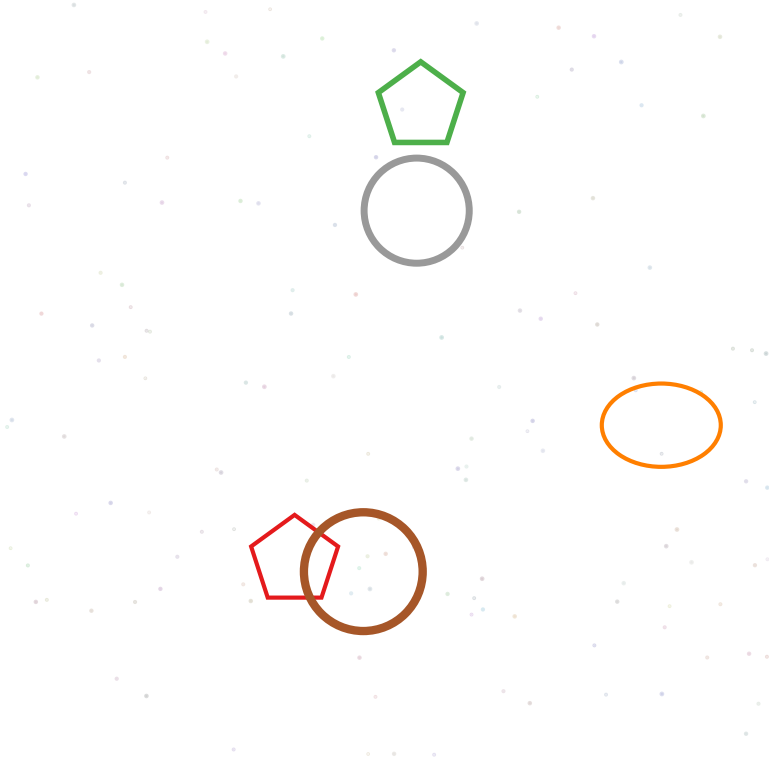[{"shape": "pentagon", "thickness": 1.5, "radius": 0.3, "center": [0.383, 0.272]}, {"shape": "pentagon", "thickness": 2, "radius": 0.29, "center": [0.546, 0.862]}, {"shape": "oval", "thickness": 1.5, "radius": 0.39, "center": [0.859, 0.448]}, {"shape": "circle", "thickness": 3, "radius": 0.39, "center": [0.472, 0.258]}, {"shape": "circle", "thickness": 2.5, "radius": 0.34, "center": [0.541, 0.726]}]